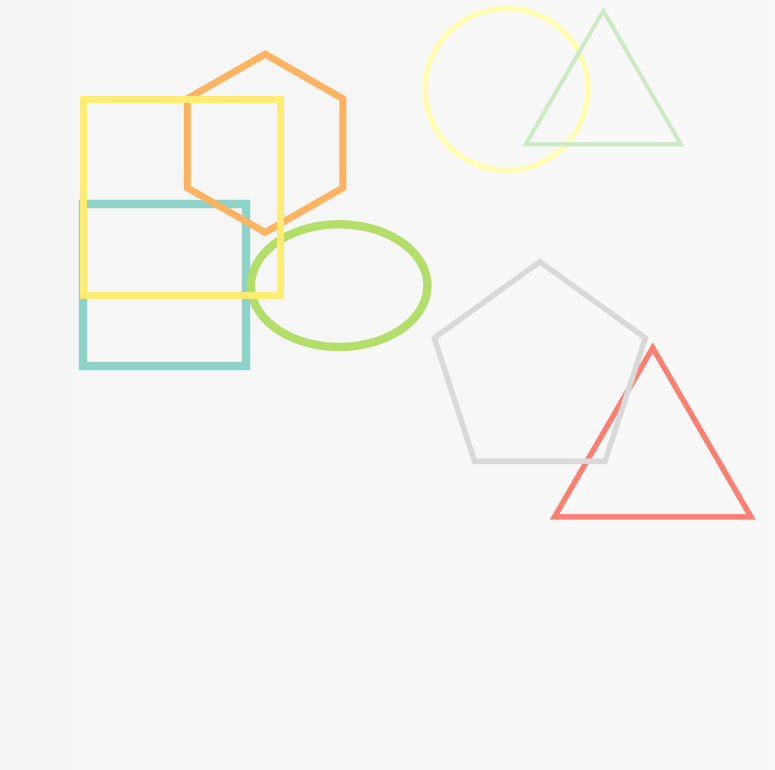[{"shape": "square", "thickness": 3, "radius": 0.53, "center": [0.212, 0.63]}, {"shape": "circle", "thickness": 2, "radius": 0.53, "center": [0.654, 0.884]}, {"shape": "triangle", "thickness": 2, "radius": 0.73, "center": [0.842, 0.402]}, {"shape": "hexagon", "thickness": 2.5, "radius": 0.58, "center": [0.342, 0.814]}, {"shape": "oval", "thickness": 3, "radius": 0.57, "center": [0.438, 0.629]}, {"shape": "pentagon", "thickness": 2, "radius": 0.72, "center": [0.697, 0.517]}, {"shape": "triangle", "thickness": 1.5, "radius": 0.58, "center": [0.778, 0.87]}, {"shape": "square", "thickness": 2.5, "radius": 0.63, "center": [0.234, 0.744]}]